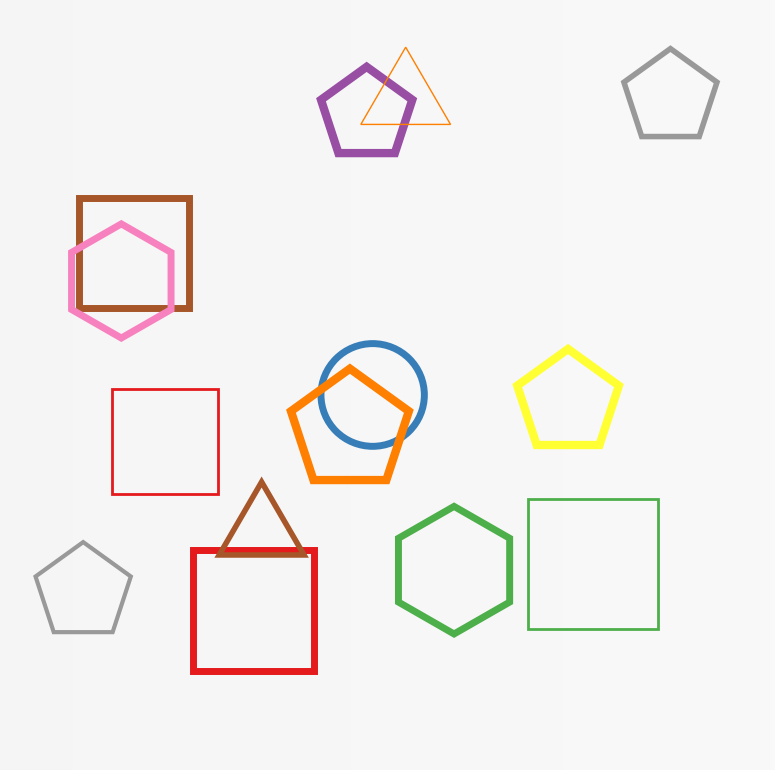[{"shape": "square", "thickness": 2.5, "radius": 0.39, "center": [0.327, 0.207]}, {"shape": "square", "thickness": 1, "radius": 0.34, "center": [0.213, 0.427]}, {"shape": "circle", "thickness": 2.5, "radius": 0.33, "center": [0.481, 0.487]}, {"shape": "hexagon", "thickness": 2.5, "radius": 0.41, "center": [0.586, 0.26]}, {"shape": "square", "thickness": 1, "radius": 0.42, "center": [0.765, 0.267]}, {"shape": "pentagon", "thickness": 3, "radius": 0.31, "center": [0.473, 0.851]}, {"shape": "pentagon", "thickness": 3, "radius": 0.4, "center": [0.451, 0.441]}, {"shape": "triangle", "thickness": 0.5, "radius": 0.33, "center": [0.523, 0.872]}, {"shape": "pentagon", "thickness": 3, "radius": 0.34, "center": [0.733, 0.478]}, {"shape": "square", "thickness": 2.5, "radius": 0.36, "center": [0.173, 0.671]}, {"shape": "triangle", "thickness": 2, "radius": 0.32, "center": [0.338, 0.311]}, {"shape": "hexagon", "thickness": 2.5, "radius": 0.37, "center": [0.157, 0.635]}, {"shape": "pentagon", "thickness": 2, "radius": 0.32, "center": [0.865, 0.874]}, {"shape": "pentagon", "thickness": 1.5, "radius": 0.32, "center": [0.107, 0.231]}]